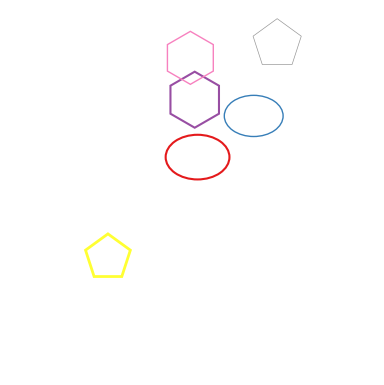[{"shape": "oval", "thickness": 1.5, "radius": 0.41, "center": [0.513, 0.592]}, {"shape": "oval", "thickness": 1, "radius": 0.38, "center": [0.659, 0.699]}, {"shape": "hexagon", "thickness": 1.5, "radius": 0.36, "center": [0.506, 0.741]}, {"shape": "pentagon", "thickness": 2, "radius": 0.31, "center": [0.28, 0.331]}, {"shape": "hexagon", "thickness": 1, "radius": 0.34, "center": [0.494, 0.85]}, {"shape": "pentagon", "thickness": 0.5, "radius": 0.33, "center": [0.72, 0.886]}]